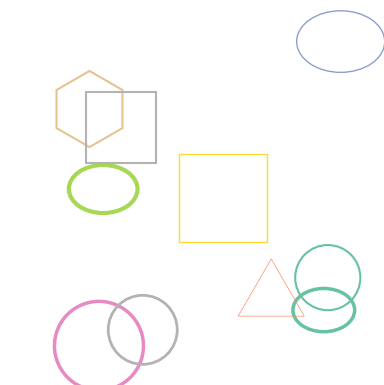[{"shape": "circle", "thickness": 1.5, "radius": 0.42, "center": [0.851, 0.279]}, {"shape": "oval", "thickness": 2.5, "radius": 0.4, "center": [0.841, 0.195]}, {"shape": "triangle", "thickness": 0.5, "radius": 0.5, "center": [0.704, 0.228]}, {"shape": "oval", "thickness": 1, "radius": 0.57, "center": [0.885, 0.892]}, {"shape": "circle", "thickness": 2.5, "radius": 0.58, "center": [0.257, 0.102]}, {"shape": "oval", "thickness": 3, "radius": 0.45, "center": [0.268, 0.509]}, {"shape": "square", "thickness": 1, "radius": 0.58, "center": [0.579, 0.486]}, {"shape": "hexagon", "thickness": 1.5, "radius": 0.49, "center": [0.232, 0.717]}, {"shape": "circle", "thickness": 2, "radius": 0.45, "center": [0.371, 0.143]}, {"shape": "square", "thickness": 1.5, "radius": 0.46, "center": [0.314, 0.668]}]